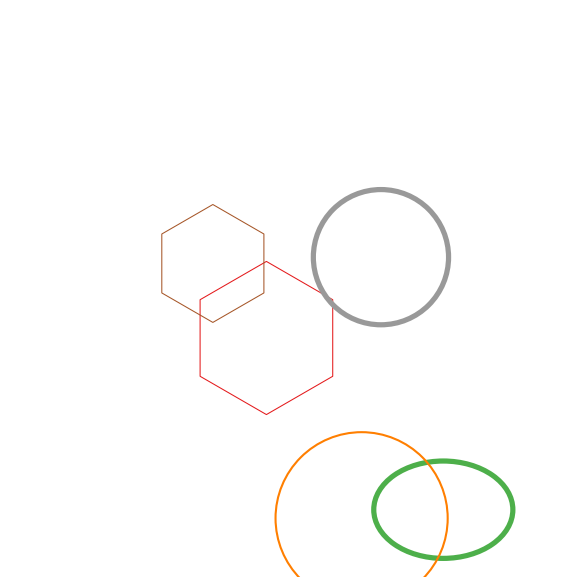[{"shape": "hexagon", "thickness": 0.5, "radius": 0.66, "center": [0.461, 0.414]}, {"shape": "oval", "thickness": 2.5, "radius": 0.6, "center": [0.768, 0.117]}, {"shape": "circle", "thickness": 1, "radius": 0.75, "center": [0.626, 0.102]}, {"shape": "hexagon", "thickness": 0.5, "radius": 0.51, "center": [0.369, 0.543]}, {"shape": "circle", "thickness": 2.5, "radius": 0.59, "center": [0.66, 0.554]}]